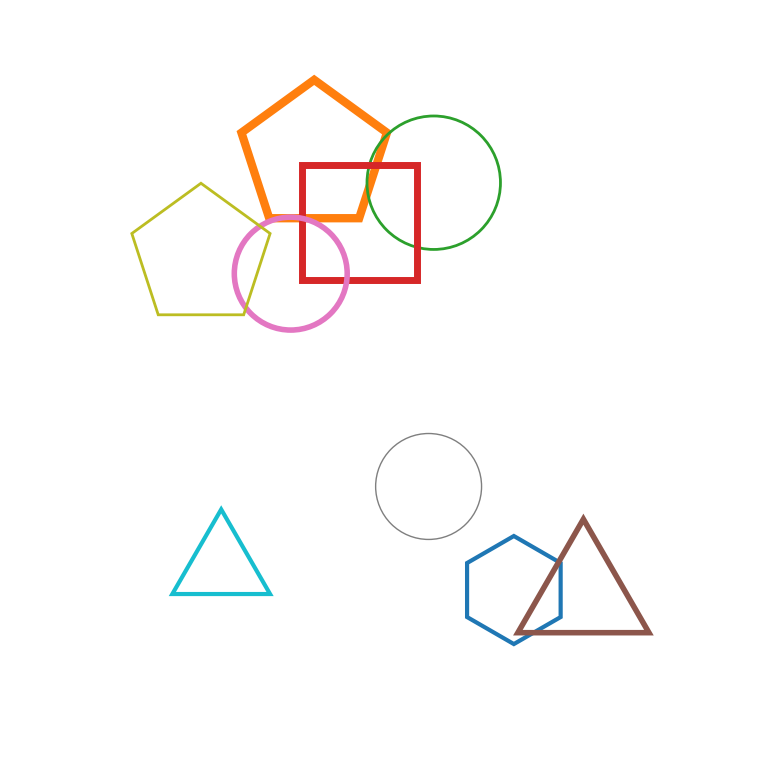[{"shape": "hexagon", "thickness": 1.5, "radius": 0.35, "center": [0.667, 0.234]}, {"shape": "pentagon", "thickness": 3, "radius": 0.5, "center": [0.408, 0.797]}, {"shape": "circle", "thickness": 1, "radius": 0.43, "center": [0.563, 0.763]}, {"shape": "square", "thickness": 2.5, "radius": 0.37, "center": [0.467, 0.711]}, {"shape": "triangle", "thickness": 2, "radius": 0.49, "center": [0.758, 0.227]}, {"shape": "circle", "thickness": 2, "radius": 0.37, "center": [0.378, 0.645]}, {"shape": "circle", "thickness": 0.5, "radius": 0.34, "center": [0.557, 0.368]}, {"shape": "pentagon", "thickness": 1, "radius": 0.47, "center": [0.261, 0.668]}, {"shape": "triangle", "thickness": 1.5, "radius": 0.37, "center": [0.287, 0.265]}]